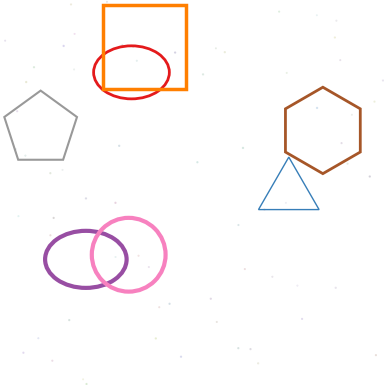[{"shape": "oval", "thickness": 2, "radius": 0.49, "center": [0.342, 0.812]}, {"shape": "triangle", "thickness": 1, "radius": 0.45, "center": [0.75, 0.501]}, {"shape": "oval", "thickness": 3, "radius": 0.53, "center": [0.223, 0.326]}, {"shape": "square", "thickness": 2.5, "radius": 0.54, "center": [0.376, 0.878]}, {"shape": "hexagon", "thickness": 2, "radius": 0.56, "center": [0.839, 0.661]}, {"shape": "circle", "thickness": 3, "radius": 0.48, "center": [0.334, 0.338]}, {"shape": "pentagon", "thickness": 1.5, "radius": 0.5, "center": [0.106, 0.665]}]